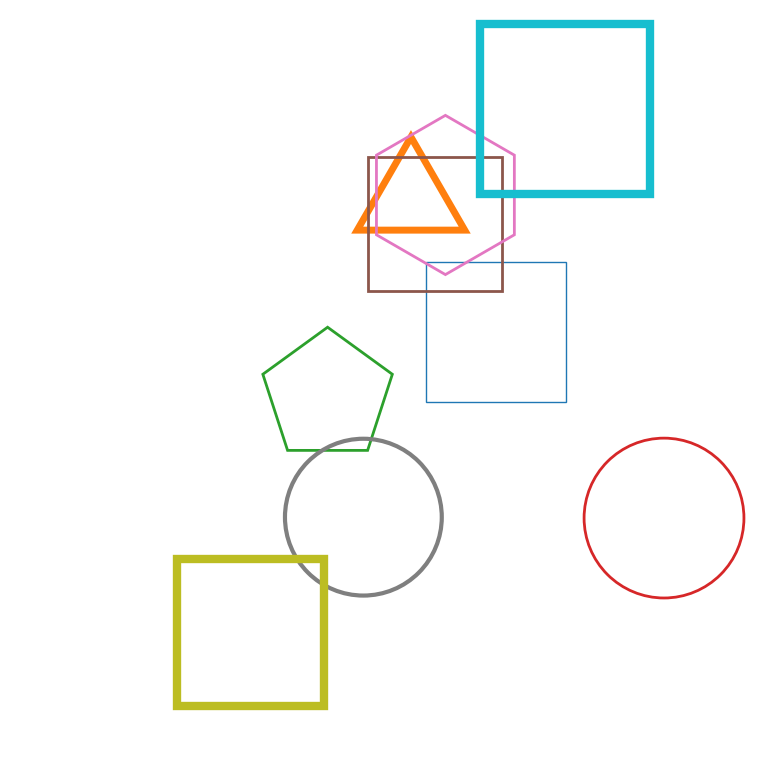[{"shape": "square", "thickness": 0.5, "radius": 0.45, "center": [0.644, 0.569]}, {"shape": "triangle", "thickness": 2.5, "radius": 0.4, "center": [0.534, 0.741]}, {"shape": "pentagon", "thickness": 1, "radius": 0.44, "center": [0.425, 0.487]}, {"shape": "circle", "thickness": 1, "radius": 0.52, "center": [0.862, 0.327]}, {"shape": "square", "thickness": 1, "radius": 0.43, "center": [0.565, 0.709]}, {"shape": "hexagon", "thickness": 1, "radius": 0.52, "center": [0.578, 0.747]}, {"shape": "circle", "thickness": 1.5, "radius": 0.51, "center": [0.472, 0.328]}, {"shape": "square", "thickness": 3, "radius": 0.48, "center": [0.325, 0.178]}, {"shape": "square", "thickness": 3, "radius": 0.55, "center": [0.733, 0.859]}]